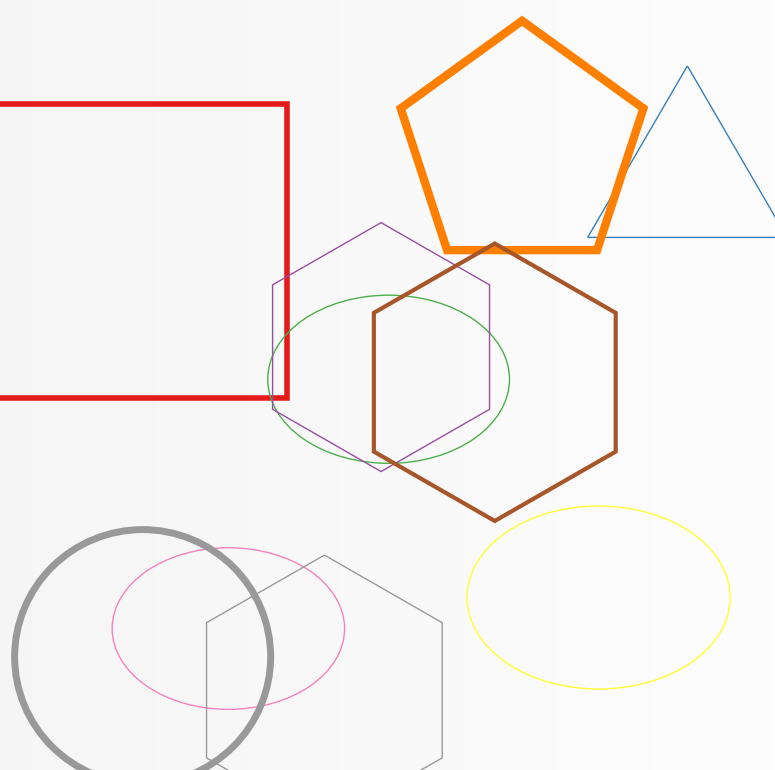[{"shape": "square", "thickness": 2, "radius": 0.95, "center": [0.18, 0.674]}, {"shape": "triangle", "thickness": 0.5, "radius": 0.74, "center": [0.887, 0.766]}, {"shape": "oval", "thickness": 0.5, "radius": 0.78, "center": [0.501, 0.507]}, {"shape": "hexagon", "thickness": 0.5, "radius": 0.81, "center": [0.492, 0.549]}, {"shape": "pentagon", "thickness": 3, "radius": 0.82, "center": [0.674, 0.808]}, {"shape": "oval", "thickness": 0.5, "radius": 0.85, "center": [0.772, 0.224]}, {"shape": "hexagon", "thickness": 1.5, "radius": 0.9, "center": [0.638, 0.504]}, {"shape": "oval", "thickness": 0.5, "radius": 0.75, "center": [0.295, 0.184]}, {"shape": "hexagon", "thickness": 0.5, "radius": 0.88, "center": [0.419, 0.104]}, {"shape": "circle", "thickness": 2.5, "radius": 0.83, "center": [0.184, 0.147]}]